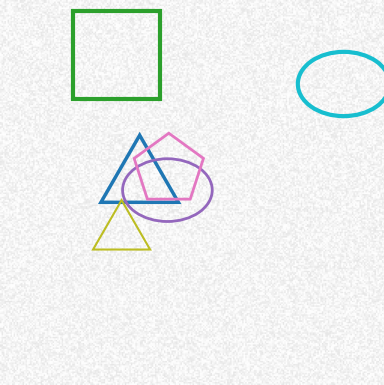[{"shape": "triangle", "thickness": 2.5, "radius": 0.58, "center": [0.363, 0.533]}, {"shape": "square", "thickness": 3, "radius": 0.57, "center": [0.303, 0.857]}, {"shape": "oval", "thickness": 2, "radius": 0.58, "center": [0.435, 0.506]}, {"shape": "pentagon", "thickness": 2, "radius": 0.47, "center": [0.438, 0.559]}, {"shape": "triangle", "thickness": 1.5, "radius": 0.43, "center": [0.316, 0.395]}, {"shape": "oval", "thickness": 3, "radius": 0.6, "center": [0.893, 0.782]}]